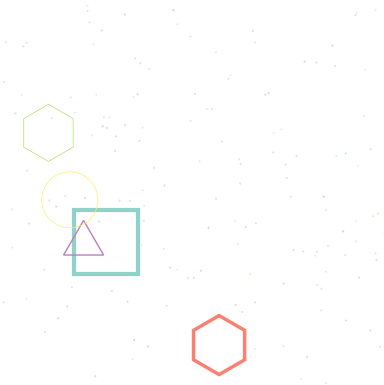[{"shape": "square", "thickness": 3, "radius": 0.41, "center": [0.276, 0.371]}, {"shape": "hexagon", "thickness": 2.5, "radius": 0.38, "center": [0.569, 0.104]}, {"shape": "hexagon", "thickness": 0.5, "radius": 0.37, "center": [0.126, 0.655]}, {"shape": "triangle", "thickness": 1, "radius": 0.3, "center": [0.217, 0.368]}, {"shape": "circle", "thickness": 0.5, "radius": 0.36, "center": [0.181, 0.481]}]